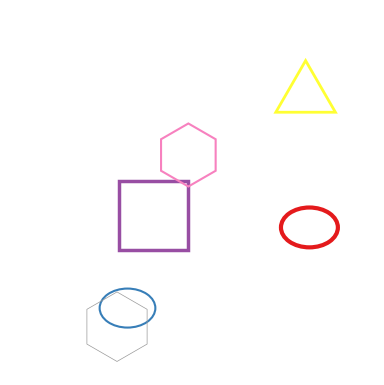[{"shape": "oval", "thickness": 3, "radius": 0.37, "center": [0.804, 0.409]}, {"shape": "oval", "thickness": 1.5, "radius": 0.36, "center": [0.331, 0.2]}, {"shape": "square", "thickness": 2.5, "radius": 0.45, "center": [0.399, 0.441]}, {"shape": "triangle", "thickness": 2, "radius": 0.45, "center": [0.794, 0.753]}, {"shape": "hexagon", "thickness": 1.5, "radius": 0.41, "center": [0.489, 0.597]}, {"shape": "hexagon", "thickness": 0.5, "radius": 0.45, "center": [0.304, 0.151]}]